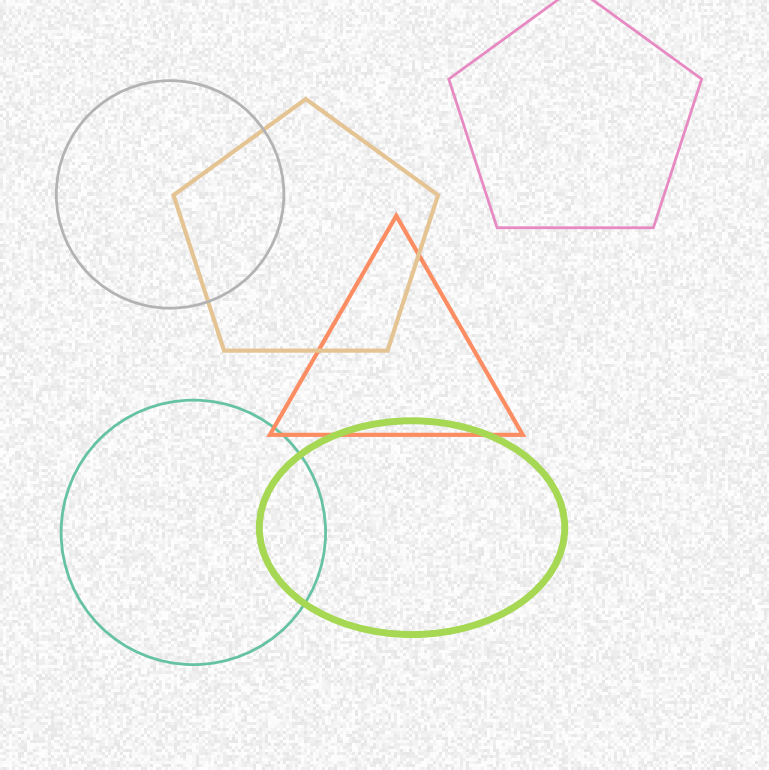[{"shape": "circle", "thickness": 1, "radius": 0.86, "center": [0.251, 0.309]}, {"shape": "triangle", "thickness": 1.5, "radius": 0.95, "center": [0.515, 0.53]}, {"shape": "pentagon", "thickness": 1, "radius": 0.86, "center": [0.747, 0.844]}, {"shape": "oval", "thickness": 2.5, "radius": 0.99, "center": [0.535, 0.315]}, {"shape": "pentagon", "thickness": 1.5, "radius": 0.9, "center": [0.397, 0.691]}, {"shape": "circle", "thickness": 1, "radius": 0.74, "center": [0.221, 0.748]}]